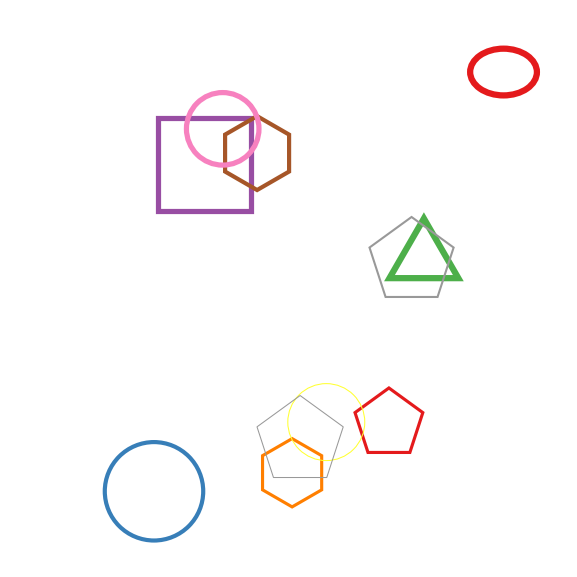[{"shape": "pentagon", "thickness": 1.5, "radius": 0.31, "center": [0.673, 0.266]}, {"shape": "oval", "thickness": 3, "radius": 0.29, "center": [0.872, 0.874]}, {"shape": "circle", "thickness": 2, "radius": 0.43, "center": [0.267, 0.148]}, {"shape": "triangle", "thickness": 3, "radius": 0.34, "center": [0.734, 0.552]}, {"shape": "square", "thickness": 2.5, "radius": 0.4, "center": [0.354, 0.714]}, {"shape": "hexagon", "thickness": 1.5, "radius": 0.3, "center": [0.506, 0.181]}, {"shape": "circle", "thickness": 0.5, "radius": 0.33, "center": [0.565, 0.268]}, {"shape": "hexagon", "thickness": 2, "radius": 0.32, "center": [0.445, 0.734]}, {"shape": "circle", "thickness": 2.5, "radius": 0.31, "center": [0.386, 0.776]}, {"shape": "pentagon", "thickness": 1, "radius": 0.38, "center": [0.713, 0.547]}, {"shape": "pentagon", "thickness": 0.5, "radius": 0.39, "center": [0.52, 0.236]}]